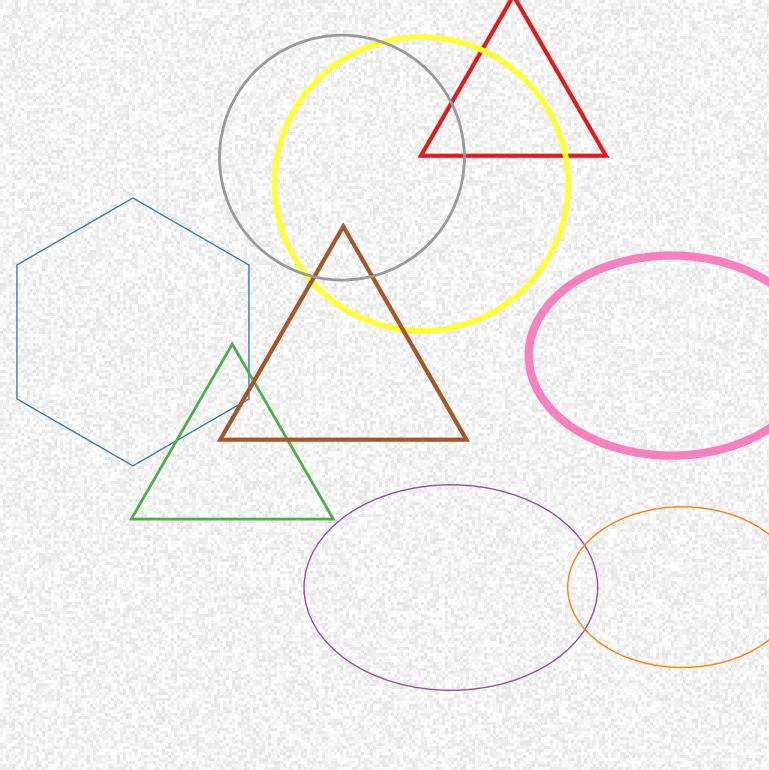[{"shape": "triangle", "thickness": 1.5, "radius": 0.69, "center": [0.667, 0.867]}, {"shape": "hexagon", "thickness": 0.5, "radius": 0.87, "center": [0.173, 0.569]}, {"shape": "triangle", "thickness": 1, "radius": 0.76, "center": [0.302, 0.402]}, {"shape": "oval", "thickness": 0.5, "radius": 0.95, "center": [0.586, 0.237]}, {"shape": "oval", "thickness": 0.5, "radius": 0.75, "center": [0.886, 0.237]}, {"shape": "circle", "thickness": 2, "radius": 0.95, "center": [0.547, 0.761]}, {"shape": "triangle", "thickness": 1.5, "radius": 0.92, "center": [0.446, 0.521]}, {"shape": "oval", "thickness": 3, "radius": 0.93, "center": [0.872, 0.538]}, {"shape": "circle", "thickness": 1, "radius": 0.8, "center": [0.444, 0.795]}]